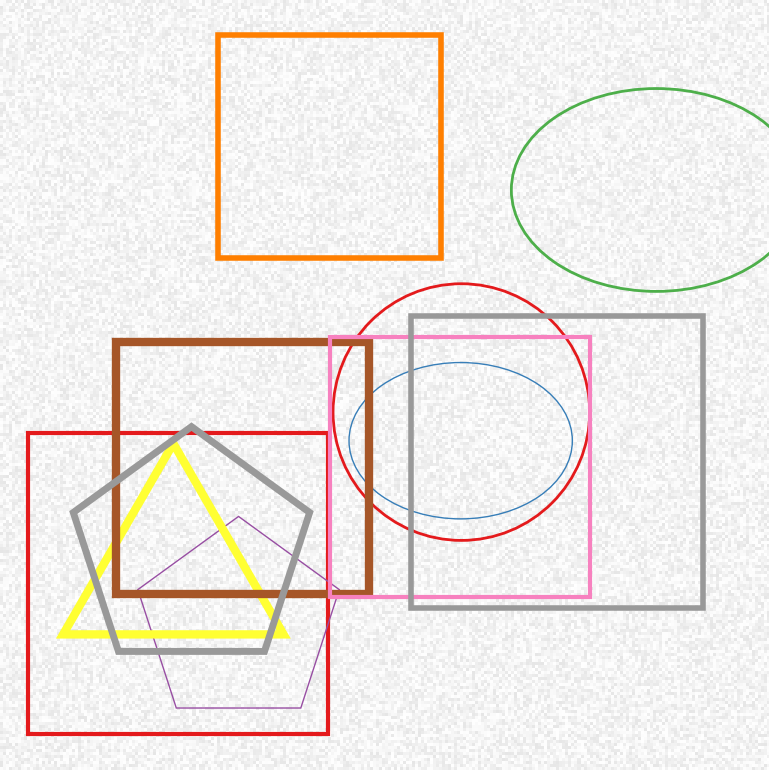[{"shape": "circle", "thickness": 1, "radius": 0.83, "center": [0.599, 0.465]}, {"shape": "square", "thickness": 1.5, "radius": 0.97, "center": [0.231, 0.242]}, {"shape": "oval", "thickness": 0.5, "radius": 0.73, "center": [0.598, 0.428]}, {"shape": "oval", "thickness": 1, "radius": 0.94, "center": [0.852, 0.753]}, {"shape": "pentagon", "thickness": 0.5, "radius": 0.69, "center": [0.31, 0.192]}, {"shape": "square", "thickness": 2, "radius": 0.72, "center": [0.427, 0.81]}, {"shape": "triangle", "thickness": 3, "radius": 0.83, "center": [0.225, 0.259]}, {"shape": "square", "thickness": 3, "radius": 0.82, "center": [0.315, 0.392]}, {"shape": "square", "thickness": 1.5, "radius": 0.84, "center": [0.598, 0.393]}, {"shape": "pentagon", "thickness": 2.5, "radius": 0.81, "center": [0.249, 0.285]}, {"shape": "square", "thickness": 2, "radius": 0.95, "center": [0.723, 0.4]}]